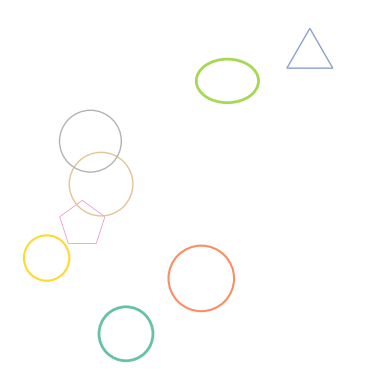[{"shape": "circle", "thickness": 2, "radius": 0.35, "center": [0.327, 0.133]}, {"shape": "circle", "thickness": 1.5, "radius": 0.43, "center": [0.523, 0.277]}, {"shape": "triangle", "thickness": 1, "radius": 0.34, "center": [0.805, 0.857]}, {"shape": "pentagon", "thickness": 0.5, "radius": 0.31, "center": [0.214, 0.418]}, {"shape": "oval", "thickness": 2, "radius": 0.4, "center": [0.591, 0.79]}, {"shape": "circle", "thickness": 1.5, "radius": 0.29, "center": [0.121, 0.33]}, {"shape": "circle", "thickness": 1, "radius": 0.41, "center": [0.263, 0.522]}, {"shape": "circle", "thickness": 1, "radius": 0.4, "center": [0.235, 0.633]}]